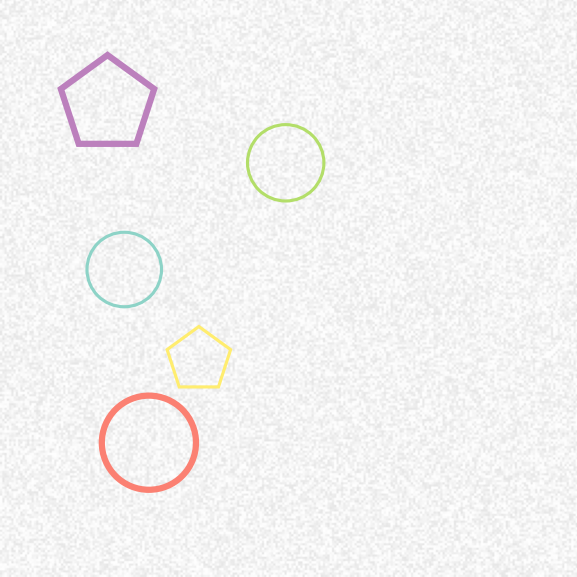[{"shape": "circle", "thickness": 1.5, "radius": 0.32, "center": [0.215, 0.532]}, {"shape": "circle", "thickness": 3, "radius": 0.41, "center": [0.258, 0.233]}, {"shape": "circle", "thickness": 1.5, "radius": 0.33, "center": [0.495, 0.717]}, {"shape": "pentagon", "thickness": 3, "radius": 0.42, "center": [0.186, 0.819]}, {"shape": "pentagon", "thickness": 1.5, "radius": 0.29, "center": [0.344, 0.376]}]